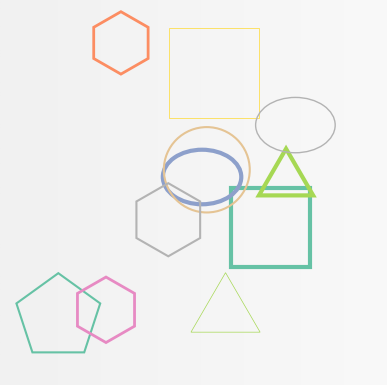[{"shape": "pentagon", "thickness": 1.5, "radius": 0.57, "center": [0.151, 0.177]}, {"shape": "square", "thickness": 3, "radius": 0.51, "center": [0.698, 0.41]}, {"shape": "hexagon", "thickness": 2, "radius": 0.41, "center": [0.312, 0.889]}, {"shape": "oval", "thickness": 3, "radius": 0.51, "center": [0.521, 0.54]}, {"shape": "hexagon", "thickness": 2, "radius": 0.43, "center": [0.274, 0.195]}, {"shape": "triangle", "thickness": 3, "radius": 0.4, "center": [0.738, 0.533]}, {"shape": "triangle", "thickness": 0.5, "radius": 0.52, "center": [0.582, 0.189]}, {"shape": "square", "thickness": 0.5, "radius": 0.59, "center": [0.552, 0.811]}, {"shape": "circle", "thickness": 1.5, "radius": 0.55, "center": [0.534, 0.559]}, {"shape": "oval", "thickness": 1, "radius": 0.51, "center": [0.762, 0.675]}, {"shape": "hexagon", "thickness": 1.5, "radius": 0.47, "center": [0.434, 0.429]}]